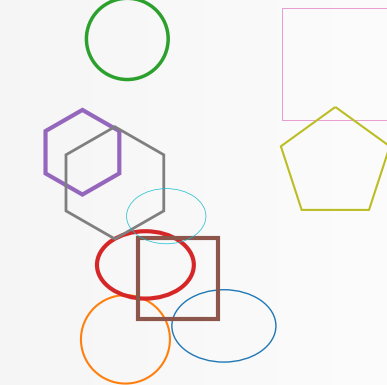[{"shape": "oval", "thickness": 1, "radius": 0.67, "center": [0.578, 0.154]}, {"shape": "circle", "thickness": 1.5, "radius": 0.57, "center": [0.324, 0.119]}, {"shape": "circle", "thickness": 2.5, "radius": 0.53, "center": [0.329, 0.899]}, {"shape": "oval", "thickness": 3, "radius": 0.62, "center": [0.375, 0.312]}, {"shape": "hexagon", "thickness": 3, "radius": 0.55, "center": [0.213, 0.605]}, {"shape": "square", "thickness": 3, "radius": 0.52, "center": [0.46, 0.277]}, {"shape": "square", "thickness": 0.5, "radius": 0.73, "center": [0.874, 0.834]}, {"shape": "hexagon", "thickness": 2, "radius": 0.73, "center": [0.296, 0.525]}, {"shape": "pentagon", "thickness": 1.5, "radius": 0.74, "center": [0.865, 0.574]}, {"shape": "oval", "thickness": 0.5, "radius": 0.51, "center": [0.429, 0.438]}]